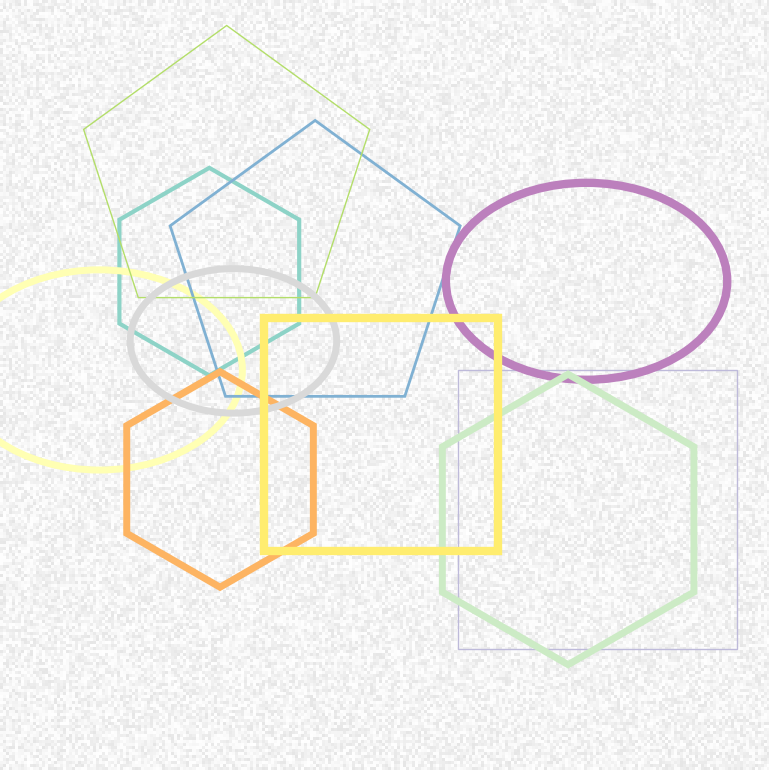[{"shape": "hexagon", "thickness": 1.5, "radius": 0.67, "center": [0.272, 0.647]}, {"shape": "oval", "thickness": 2.5, "radius": 0.93, "center": [0.129, 0.52]}, {"shape": "square", "thickness": 0.5, "radius": 0.91, "center": [0.776, 0.339]}, {"shape": "pentagon", "thickness": 1, "radius": 0.99, "center": [0.409, 0.646]}, {"shape": "hexagon", "thickness": 2.5, "radius": 0.7, "center": [0.286, 0.377]}, {"shape": "pentagon", "thickness": 0.5, "radius": 0.98, "center": [0.294, 0.772]}, {"shape": "oval", "thickness": 2.5, "radius": 0.67, "center": [0.303, 0.557]}, {"shape": "oval", "thickness": 3, "radius": 0.91, "center": [0.762, 0.635]}, {"shape": "hexagon", "thickness": 2.5, "radius": 0.94, "center": [0.738, 0.325]}, {"shape": "square", "thickness": 3, "radius": 0.76, "center": [0.495, 0.436]}]